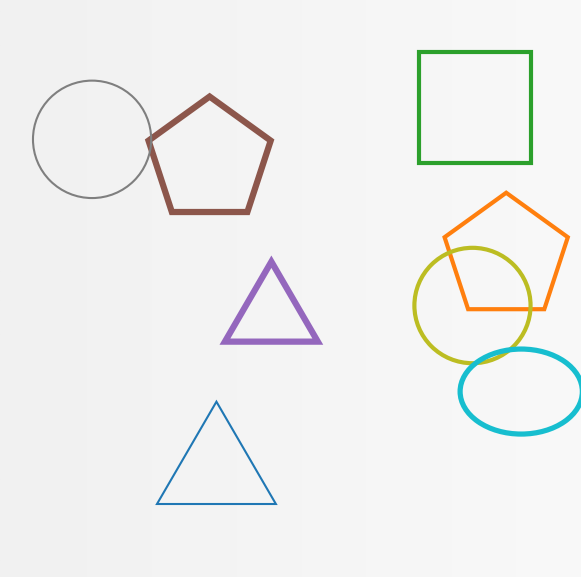[{"shape": "triangle", "thickness": 1, "radius": 0.59, "center": [0.372, 0.185]}, {"shape": "pentagon", "thickness": 2, "radius": 0.56, "center": [0.871, 0.554]}, {"shape": "square", "thickness": 2, "radius": 0.48, "center": [0.817, 0.813]}, {"shape": "triangle", "thickness": 3, "radius": 0.46, "center": [0.467, 0.454]}, {"shape": "pentagon", "thickness": 3, "radius": 0.55, "center": [0.361, 0.721]}, {"shape": "circle", "thickness": 1, "radius": 0.51, "center": [0.158, 0.758]}, {"shape": "circle", "thickness": 2, "radius": 0.5, "center": [0.813, 0.47]}, {"shape": "oval", "thickness": 2.5, "radius": 0.53, "center": [0.897, 0.321]}]